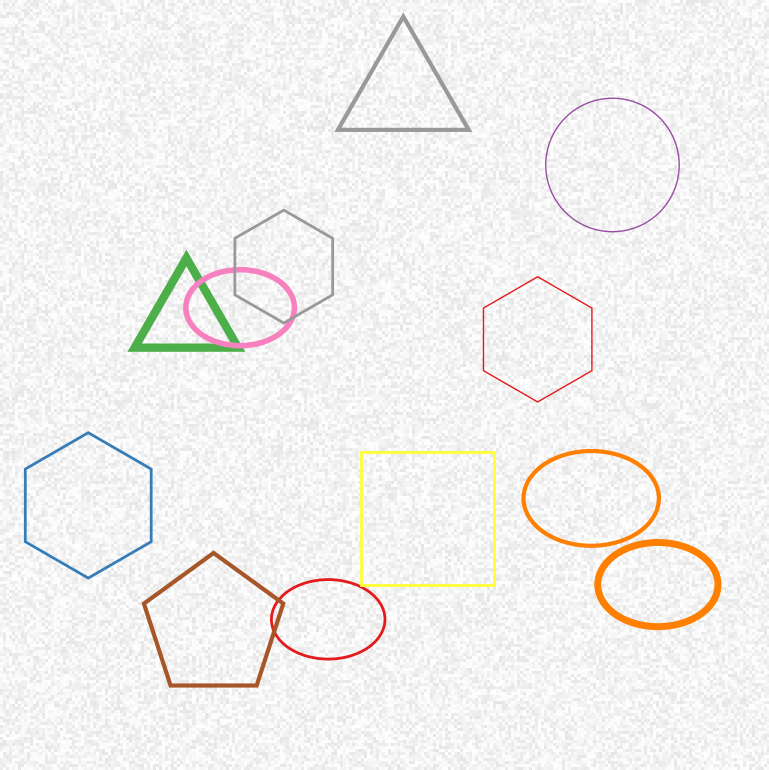[{"shape": "oval", "thickness": 1, "radius": 0.37, "center": [0.426, 0.196]}, {"shape": "hexagon", "thickness": 0.5, "radius": 0.41, "center": [0.698, 0.559]}, {"shape": "hexagon", "thickness": 1, "radius": 0.47, "center": [0.115, 0.344]}, {"shape": "triangle", "thickness": 3, "radius": 0.39, "center": [0.242, 0.587]}, {"shape": "circle", "thickness": 0.5, "radius": 0.43, "center": [0.795, 0.786]}, {"shape": "oval", "thickness": 2.5, "radius": 0.39, "center": [0.854, 0.241]}, {"shape": "oval", "thickness": 1.5, "radius": 0.44, "center": [0.768, 0.353]}, {"shape": "square", "thickness": 1, "radius": 0.43, "center": [0.555, 0.326]}, {"shape": "pentagon", "thickness": 1.5, "radius": 0.48, "center": [0.277, 0.187]}, {"shape": "oval", "thickness": 2, "radius": 0.35, "center": [0.312, 0.6]}, {"shape": "hexagon", "thickness": 1, "radius": 0.37, "center": [0.369, 0.654]}, {"shape": "triangle", "thickness": 1.5, "radius": 0.49, "center": [0.524, 0.88]}]